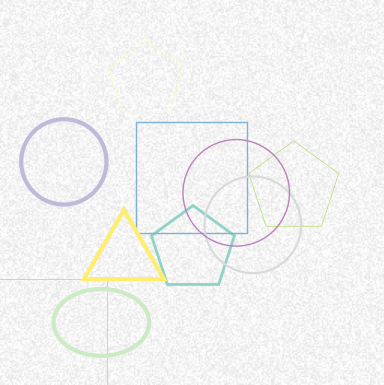[{"shape": "pentagon", "thickness": 2, "radius": 0.57, "center": [0.501, 0.353]}, {"shape": "pentagon", "thickness": 0.5, "radius": 0.51, "center": [0.379, 0.793]}, {"shape": "circle", "thickness": 3, "radius": 0.55, "center": [0.166, 0.58]}, {"shape": "square", "thickness": 1, "radius": 0.72, "center": [0.498, 0.539]}, {"shape": "square", "thickness": 0.5, "radius": 0.74, "center": [0.13, 0.126]}, {"shape": "pentagon", "thickness": 0.5, "radius": 0.61, "center": [0.763, 0.512]}, {"shape": "circle", "thickness": 1.5, "radius": 0.63, "center": [0.657, 0.416]}, {"shape": "circle", "thickness": 1, "radius": 0.69, "center": [0.614, 0.499]}, {"shape": "oval", "thickness": 3, "radius": 0.62, "center": [0.263, 0.163]}, {"shape": "triangle", "thickness": 3, "radius": 0.6, "center": [0.322, 0.335]}]